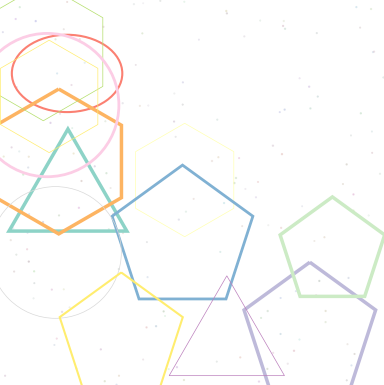[{"shape": "triangle", "thickness": 2.5, "radius": 0.88, "center": [0.176, 0.488]}, {"shape": "hexagon", "thickness": 0.5, "radius": 0.74, "center": [0.48, 0.532]}, {"shape": "pentagon", "thickness": 2.5, "radius": 0.9, "center": [0.805, 0.139]}, {"shape": "oval", "thickness": 1.5, "radius": 0.72, "center": [0.174, 0.809]}, {"shape": "pentagon", "thickness": 2, "radius": 0.96, "center": [0.474, 0.379]}, {"shape": "hexagon", "thickness": 2.5, "radius": 0.94, "center": [0.153, 0.581]}, {"shape": "hexagon", "thickness": 0.5, "radius": 0.89, "center": [0.113, 0.865]}, {"shape": "circle", "thickness": 2, "radius": 0.93, "center": [0.123, 0.727]}, {"shape": "circle", "thickness": 0.5, "radius": 0.86, "center": [0.144, 0.344]}, {"shape": "triangle", "thickness": 0.5, "radius": 0.86, "center": [0.589, 0.111]}, {"shape": "pentagon", "thickness": 2.5, "radius": 0.71, "center": [0.863, 0.346]}, {"shape": "hexagon", "thickness": 0.5, "radius": 0.73, "center": [0.128, 0.75]}, {"shape": "pentagon", "thickness": 1.5, "radius": 0.84, "center": [0.315, 0.124]}]